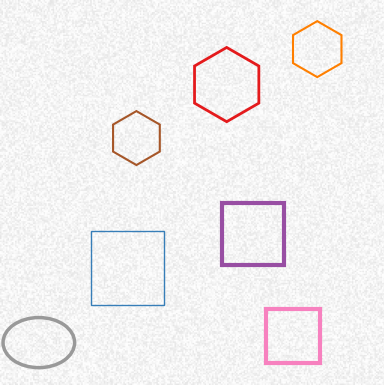[{"shape": "hexagon", "thickness": 2, "radius": 0.48, "center": [0.589, 0.78]}, {"shape": "square", "thickness": 1, "radius": 0.48, "center": [0.331, 0.304]}, {"shape": "square", "thickness": 3, "radius": 0.4, "center": [0.657, 0.393]}, {"shape": "hexagon", "thickness": 1.5, "radius": 0.36, "center": [0.824, 0.872]}, {"shape": "hexagon", "thickness": 1.5, "radius": 0.35, "center": [0.354, 0.641]}, {"shape": "square", "thickness": 3, "radius": 0.35, "center": [0.761, 0.126]}, {"shape": "oval", "thickness": 2.5, "radius": 0.46, "center": [0.101, 0.11]}]